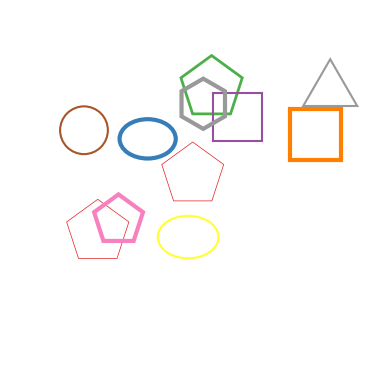[{"shape": "pentagon", "thickness": 0.5, "radius": 0.42, "center": [0.501, 0.547]}, {"shape": "pentagon", "thickness": 0.5, "radius": 0.42, "center": [0.254, 0.397]}, {"shape": "oval", "thickness": 3, "radius": 0.36, "center": [0.384, 0.639]}, {"shape": "pentagon", "thickness": 2, "radius": 0.42, "center": [0.55, 0.772]}, {"shape": "square", "thickness": 1.5, "radius": 0.32, "center": [0.616, 0.696]}, {"shape": "square", "thickness": 3, "radius": 0.33, "center": [0.819, 0.65]}, {"shape": "oval", "thickness": 1.5, "radius": 0.39, "center": [0.489, 0.384]}, {"shape": "circle", "thickness": 1.5, "radius": 0.31, "center": [0.218, 0.662]}, {"shape": "pentagon", "thickness": 3, "radius": 0.33, "center": [0.308, 0.428]}, {"shape": "hexagon", "thickness": 3, "radius": 0.33, "center": [0.528, 0.73]}, {"shape": "triangle", "thickness": 1.5, "radius": 0.41, "center": [0.858, 0.765]}]